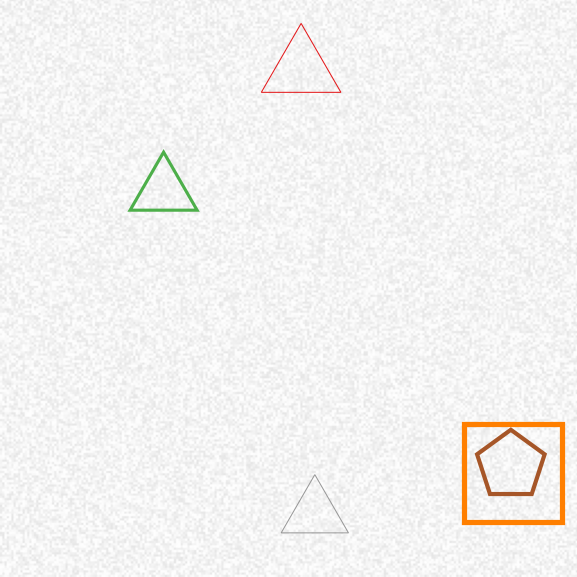[{"shape": "triangle", "thickness": 0.5, "radius": 0.4, "center": [0.521, 0.879]}, {"shape": "triangle", "thickness": 1.5, "radius": 0.33, "center": [0.283, 0.669]}, {"shape": "square", "thickness": 2.5, "radius": 0.43, "center": [0.888, 0.18]}, {"shape": "pentagon", "thickness": 2, "radius": 0.31, "center": [0.885, 0.193]}, {"shape": "triangle", "thickness": 0.5, "radius": 0.34, "center": [0.545, 0.11]}]